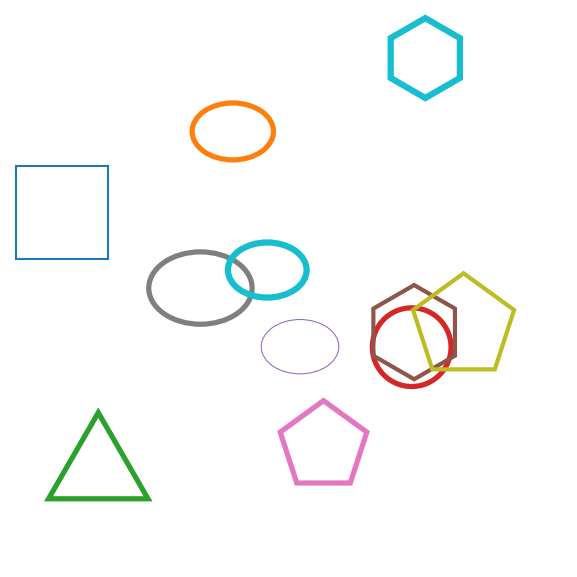[{"shape": "square", "thickness": 1, "radius": 0.4, "center": [0.107, 0.631]}, {"shape": "oval", "thickness": 2.5, "radius": 0.35, "center": [0.403, 0.772]}, {"shape": "triangle", "thickness": 2.5, "radius": 0.5, "center": [0.17, 0.185]}, {"shape": "circle", "thickness": 2.5, "radius": 0.34, "center": [0.713, 0.398]}, {"shape": "oval", "thickness": 0.5, "radius": 0.34, "center": [0.52, 0.399]}, {"shape": "hexagon", "thickness": 2, "radius": 0.41, "center": [0.717, 0.424]}, {"shape": "pentagon", "thickness": 2.5, "radius": 0.39, "center": [0.56, 0.227]}, {"shape": "oval", "thickness": 2.5, "radius": 0.45, "center": [0.347, 0.5]}, {"shape": "pentagon", "thickness": 2, "radius": 0.46, "center": [0.803, 0.434]}, {"shape": "hexagon", "thickness": 3, "radius": 0.35, "center": [0.736, 0.899]}, {"shape": "oval", "thickness": 3, "radius": 0.34, "center": [0.463, 0.532]}]